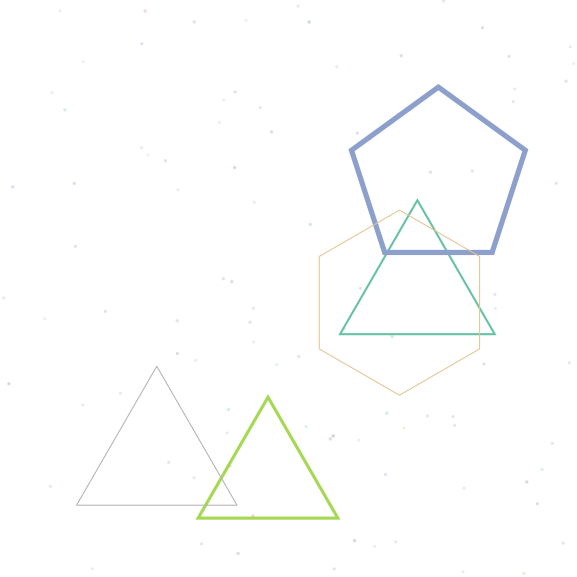[{"shape": "triangle", "thickness": 1, "radius": 0.77, "center": [0.723, 0.498]}, {"shape": "pentagon", "thickness": 2.5, "radius": 0.79, "center": [0.759, 0.69]}, {"shape": "triangle", "thickness": 1.5, "radius": 0.7, "center": [0.464, 0.172]}, {"shape": "hexagon", "thickness": 0.5, "radius": 0.8, "center": [0.692, 0.475]}, {"shape": "triangle", "thickness": 0.5, "radius": 0.8, "center": [0.271, 0.205]}]